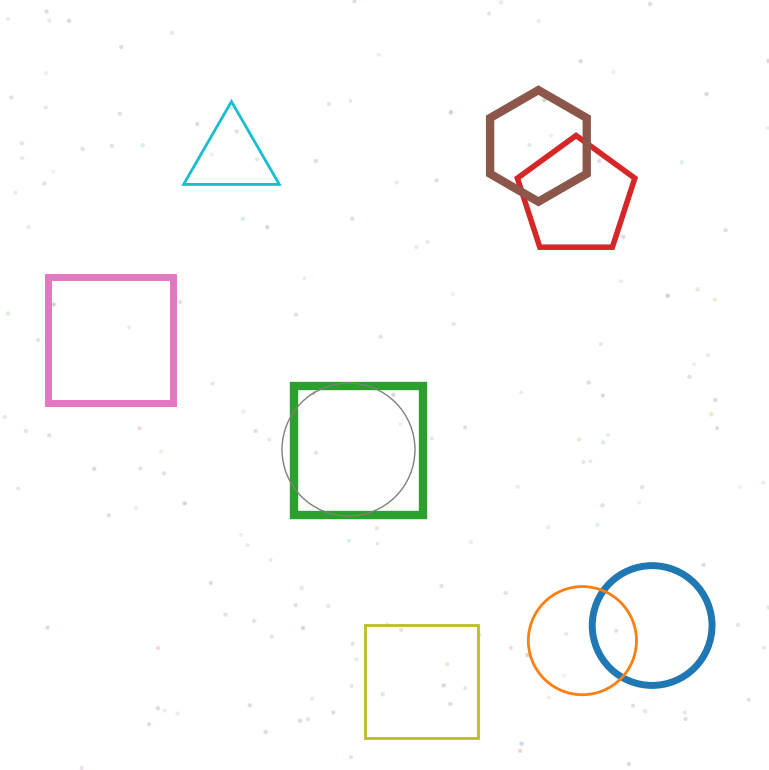[{"shape": "circle", "thickness": 2.5, "radius": 0.39, "center": [0.847, 0.188]}, {"shape": "circle", "thickness": 1, "radius": 0.35, "center": [0.756, 0.168]}, {"shape": "square", "thickness": 3, "radius": 0.42, "center": [0.466, 0.415]}, {"shape": "pentagon", "thickness": 2, "radius": 0.4, "center": [0.748, 0.744]}, {"shape": "hexagon", "thickness": 3, "radius": 0.36, "center": [0.699, 0.811]}, {"shape": "square", "thickness": 2.5, "radius": 0.41, "center": [0.144, 0.558]}, {"shape": "circle", "thickness": 0.5, "radius": 0.43, "center": [0.453, 0.416]}, {"shape": "square", "thickness": 1, "radius": 0.37, "center": [0.548, 0.115]}, {"shape": "triangle", "thickness": 1, "radius": 0.36, "center": [0.301, 0.796]}]